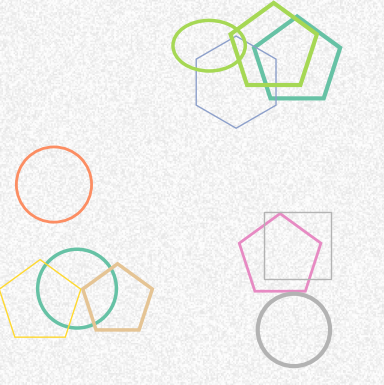[{"shape": "pentagon", "thickness": 3, "radius": 0.59, "center": [0.772, 0.84]}, {"shape": "circle", "thickness": 2.5, "radius": 0.51, "center": [0.2, 0.25]}, {"shape": "circle", "thickness": 2, "radius": 0.49, "center": [0.14, 0.521]}, {"shape": "hexagon", "thickness": 1, "radius": 0.6, "center": [0.613, 0.787]}, {"shape": "pentagon", "thickness": 2, "radius": 0.56, "center": [0.728, 0.334]}, {"shape": "pentagon", "thickness": 3, "radius": 0.59, "center": [0.711, 0.875]}, {"shape": "oval", "thickness": 2.5, "radius": 0.47, "center": [0.543, 0.881]}, {"shape": "pentagon", "thickness": 1, "radius": 0.56, "center": [0.104, 0.214]}, {"shape": "pentagon", "thickness": 2.5, "radius": 0.47, "center": [0.305, 0.22]}, {"shape": "circle", "thickness": 3, "radius": 0.47, "center": [0.763, 0.143]}, {"shape": "square", "thickness": 1, "radius": 0.44, "center": [0.774, 0.362]}]